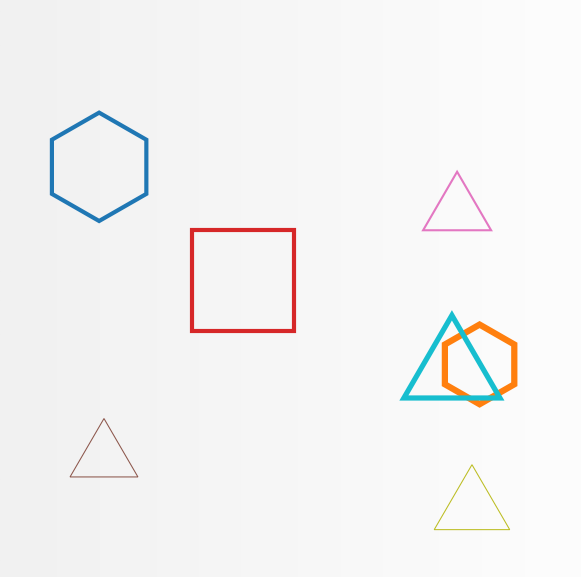[{"shape": "hexagon", "thickness": 2, "radius": 0.47, "center": [0.171, 0.71]}, {"shape": "hexagon", "thickness": 3, "radius": 0.34, "center": [0.825, 0.368]}, {"shape": "square", "thickness": 2, "radius": 0.44, "center": [0.418, 0.514]}, {"shape": "triangle", "thickness": 0.5, "radius": 0.34, "center": [0.179, 0.207]}, {"shape": "triangle", "thickness": 1, "radius": 0.34, "center": [0.786, 0.634]}, {"shape": "triangle", "thickness": 0.5, "radius": 0.37, "center": [0.812, 0.12]}, {"shape": "triangle", "thickness": 2.5, "radius": 0.48, "center": [0.777, 0.358]}]